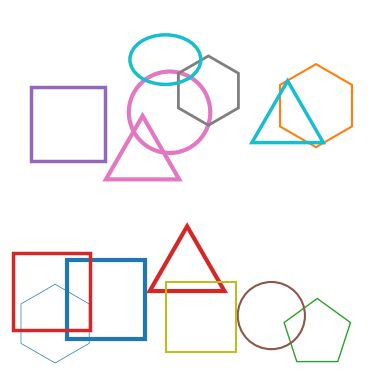[{"shape": "square", "thickness": 3, "radius": 0.51, "center": [0.275, 0.222]}, {"shape": "hexagon", "thickness": 0.5, "radius": 0.51, "center": [0.143, 0.159]}, {"shape": "hexagon", "thickness": 1.5, "radius": 0.54, "center": [0.821, 0.726]}, {"shape": "pentagon", "thickness": 1, "radius": 0.45, "center": [0.824, 0.134]}, {"shape": "square", "thickness": 2.5, "radius": 0.5, "center": [0.133, 0.242]}, {"shape": "triangle", "thickness": 3, "radius": 0.56, "center": [0.486, 0.3]}, {"shape": "square", "thickness": 2.5, "radius": 0.48, "center": [0.177, 0.677]}, {"shape": "circle", "thickness": 1.5, "radius": 0.44, "center": [0.705, 0.18]}, {"shape": "circle", "thickness": 3, "radius": 0.53, "center": [0.44, 0.708]}, {"shape": "triangle", "thickness": 3, "radius": 0.55, "center": [0.37, 0.589]}, {"shape": "hexagon", "thickness": 2, "radius": 0.45, "center": [0.541, 0.765]}, {"shape": "square", "thickness": 1.5, "radius": 0.45, "center": [0.522, 0.177]}, {"shape": "oval", "thickness": 2.5, "radius": 0.46, "center": [0.429, 0.845]}, {"shape": "triangle", "thickness": 2.5, "radius": 0.54, "center": [0.747, 0.683]}]